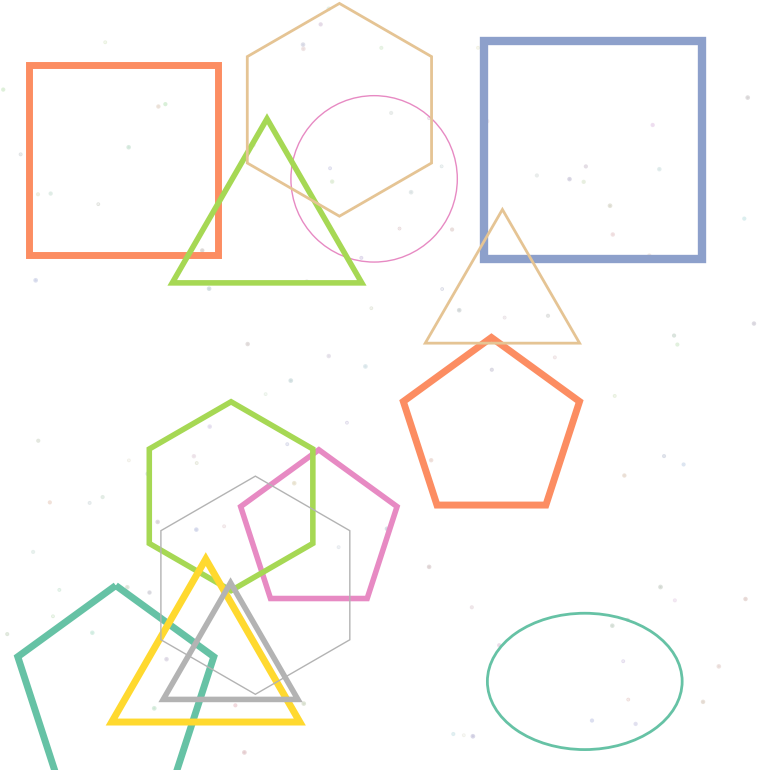[{"shape": "pentagon", "thickness": 2.5, "radius": 0.67, "center": [0.15, 0.106]}, {"shape": "oval", "thickness": 1, "radius": 0.63, "center": [0.759, 0.115]}, {"shape": "pentagon", "thickness": 2.5, "radius": 0.6, "center": [0.638, 0.441]}, {"shape": "square", "thickness": 2.5, "radius": 0.61, "center": [0.161, 0.792]}, {"shape": "square", "thickness": 3, "radius": 0.71, "center": [0.77, 0.805]}, {"shape": "circle", "thickness": 0.5, "radius": 0.54, "center": [0.486, 0.768]}, {"shape": "pentagon", "thickness": 2, "radius": 0.53, "center": [0.414, 0.309]}, {"shape": "triangle", "thickness": 2, "radius": 0.71, "center": [0.347, 0.704]}, {"shape": "hexagon", "thickness": 2, "radius": 0.61, "center": [0.3, 0.356]}, {"shape": "triangle", "thickness": 2.5, "radius": 0.71, "center": [0.267, 0.133]}, {"shape": "hexagon", "thickness": 1, "radius": 0.69, "center": [0.441, 0.857]}, {"shape": "triangle", "thickness": 1, "radius": 0.58, "center": [0.652, 0.612]}, {"shape": "triangle", "thickness": 2, "radius": 0.5, "center": [0.299, 0.142]}, {"shape": "hexagon", "thickness": 0.5, "radius": 0.71, "center": [0.332, 0.24]}]